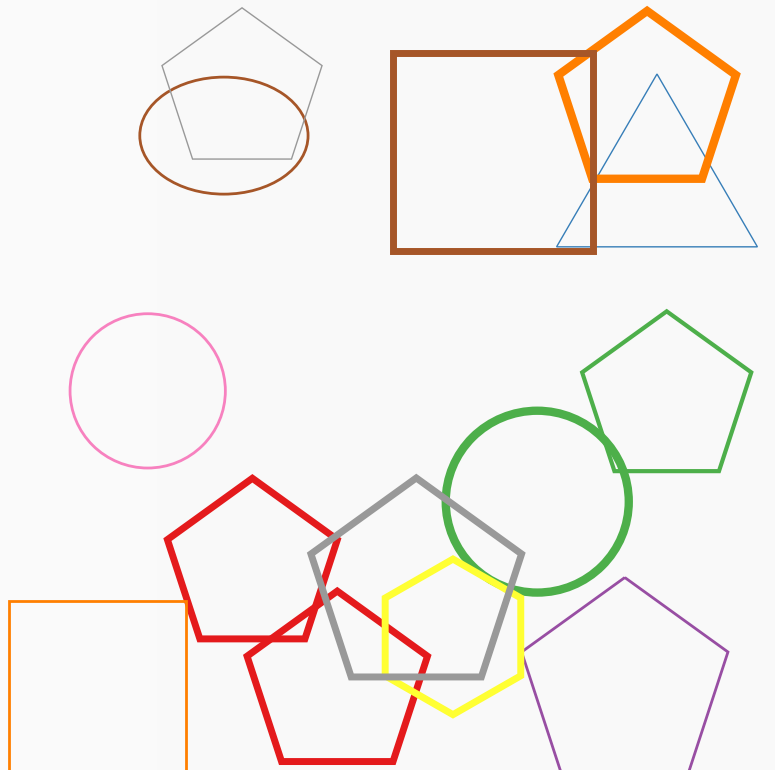[{"shape": "pentagon", "thickness": 2.5, "radius": 0.58, "center": [0.326, 0.264]}, {"shape": "pentagon", "thickness": 2.5, "radius": 0.61, "center": [0.435, 0.11]}, {"shape": "triangle", "thickness": 0.5, "radius": 0.75, "center": [0.848, 0.754]}, {"shape": "pentagon", "thickness": 1.5, "radius": 0.57, "center": [0.86, 0.481]}, {"shape": "circle", "thickness": 3, "radius": 0.59, "center": [0.693, 0.349]}, {"shape": "pentagon", "thickness": 1, "radius": 0.7, "center": [0.806, 0.11]}, {"shape": "square", "thickness": 1, "radius": 0.57, "center": [0.126, 0.105]}, {"shape": "pentagon", "thickness": 3, "radius": 0.6, "center": [0.835, 0.865]}, {"shape": "hexagon", "thickness": 2.5, "radius": 0.51, "center": [0.584, 0.173]}, {"shape": "square", "thickness": 2.5, "radius": 0.64, "center": [0.636, 0.803]}, {"shape": "oval", "thickness": 1, "radius": 0.54, "center": [0.289, 0.824]}, {"shape": "circle", "thickness": 1, "radius": 0.5, "center": [0.191, 0.492]}, {"shape": "pentagon", "thickness": 2.5, "radius": 0.71, "center": [0.537, 0.236]}, {"shape": "pentagon", "thickness": 0.5, "radius": 0.54, "center": [0.312, 0.881]}]